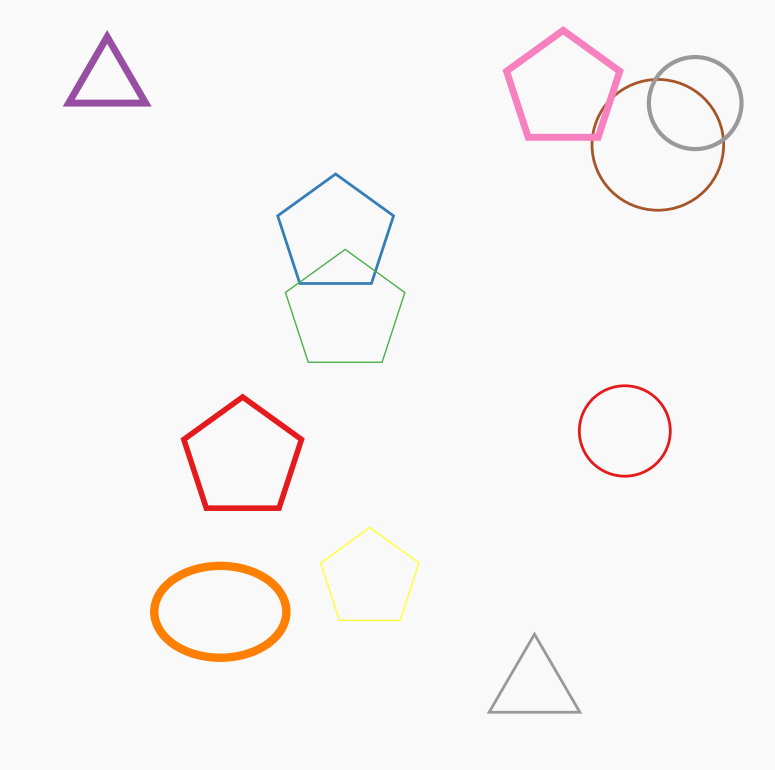[{"shape": "pentagon", "thickness": 2, "radius": 0.4, "center": [0.313, 0.405]}, {"shape": "circle", "thickness": 1, "radius": 0.29, "center": [0.806, 0.44]}, {"shape": "pentagon", "thickness": 1, "radius": 0.39, "center": [0.433, 0.695]}, {"shape": "pentagon", "thickness": 0.5, "radius": 0.41, "center": [0.445, 0.595]}, {"shape": "triangle", "thickness": 2.5, "radius": 0.29, "center": [0.138, 0.895]}, {"shape": "oval", "thickness": 3, "radius": 0.43, "center": [0.284, 0.205]}, {"shape": "pentagon", "thickness": 0.5, "radius": 0.33, "center": [0.477, 0.248]}, {"shape": "circle", "thickness": 1, "radius": 0.42, "center": [0.849, 0.812]}, {"shape": "pentagon", "thickness": 2.5, "radius": 0.38, "center": [0.727, 0.884]}, {"shape": "circle", "thickness": 1.5, "radius": 0.3, "center": [0.897, 0.866]}, {"shape": "triangle", "thickness": 1, "radius": 0.34, "center": [0.69, 0.109]}]